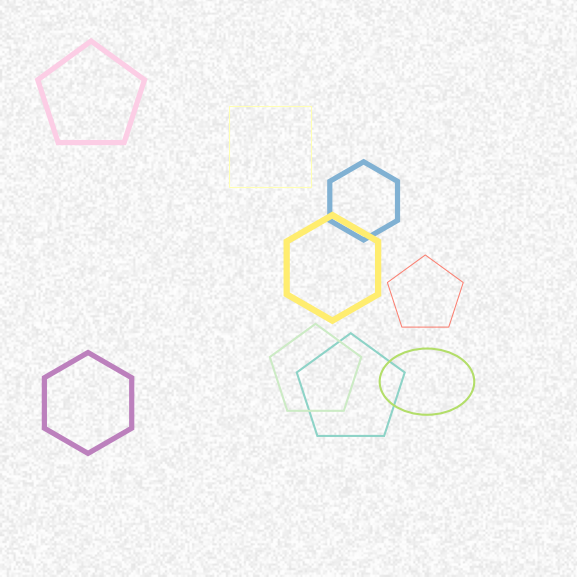[{"shape": "pentagon", "thickness": 1, "radius": 0.49, "center": [0.607, 0.324]}, {"shape": "square", "thickness": 0.5, "radius": 0.35, "center": [0.467, 0.745]}, {"shape": "pentagon", "thickness": 0.5, "radius": 0.35, "center": [0.736, 0.489]}, {"shape": "hexagon", "thickness": 2.5, "radius": 0.34, "center": [0.63, 0.651]}, {"shape": "oval", "thickness": 1, "radius": 0.41, "center": [0.739, 0.338]}, {"shape": "pentagon", "thickness": 2.5, "radius": 0.49, "center": [0.158, 0.831]}, {"shape": "hexagon", "thickness": 2.5, "radius": 0.44, "center": [0.152, 0.301]}, {"shape": "pentagon", "thickness": 1, "radius": 0.42, "center": [0.546, 0.355]}, {"shape": "hexagon", "thickness": 3, "radius": 0.46, "center": [0.576, 0.535]}]